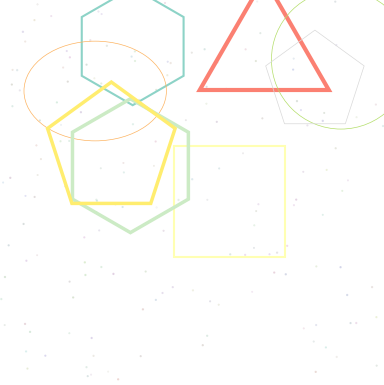[{"shape": "hexagon", "thickness": 1.5, "radius": 0.76, "center": [0.345, 0.879]}, {"shape": "square", "thickness": 1.5, "radius": 0.72, "center": [0.597, 0.476]}, {"shape": "triangle", "thickness": 3, "radius": 0.97, "center": [0.686, 0.863]}, {"shape": "oval", "thickness": 0.5, "radius": 0.92, "center": [0.247, 0.764]}, {"shape": "circle", "thickness": 0.5, "radius": 0.9, "center": [0.886, 0.845]}, {"shape": "pentagon", "thickness": 0.5, "radius": 0.67, "center": [0.818, 0.787]}, {"shape": "hexagon", "thickness": 2.5, "radius": 0.87, "center": [0.339, 0.57]}, {"shape": "pentagon", "thickness": 2.5, "radius": 0.87, "center": [0.289, 0.613]}]